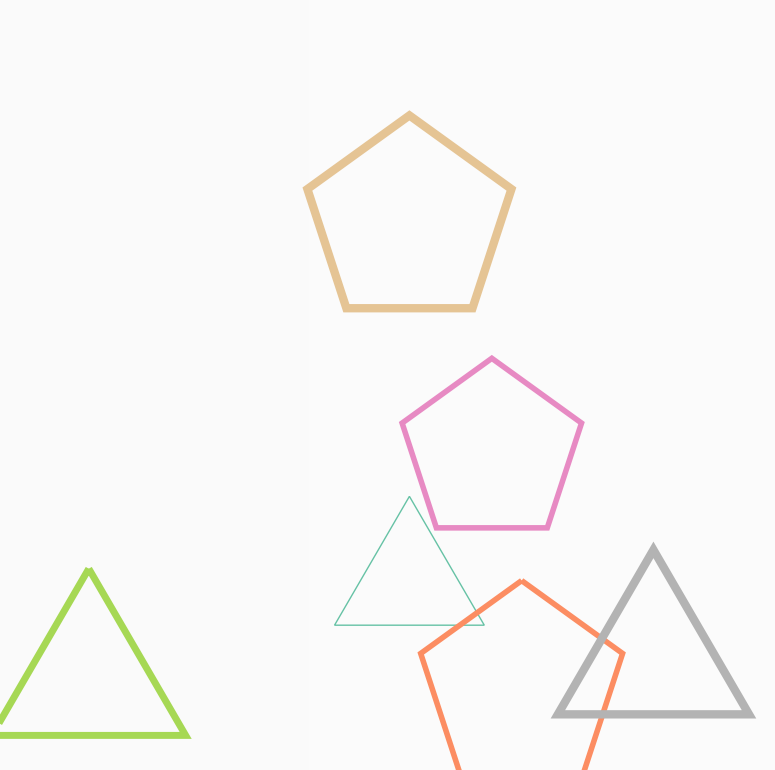[{"shape": "triangle", "thickness": 0.5, "radius": 0.56, "center": [0.528, 0.244]}, {"shape": "pentagon", "thickness": 2, "radius": 0.68, "center": [0.673, 0.109]}, {"shape": "pentagon", "thickness": 2, "radius": 0.61, "center": [0.635, 0.413]}, {"shape": "triangle", "thickness": 2.5, "radius": 0.72, "center": [0.115, 0.117]}, {"shape": "pentagon", "thickness": 3, "radius": 0.69, "center": [0.528, 0.712]}, {"shape": "triangle", "thickness": 3, "radius": 0.71, "center": [0.843, 0.143]}]